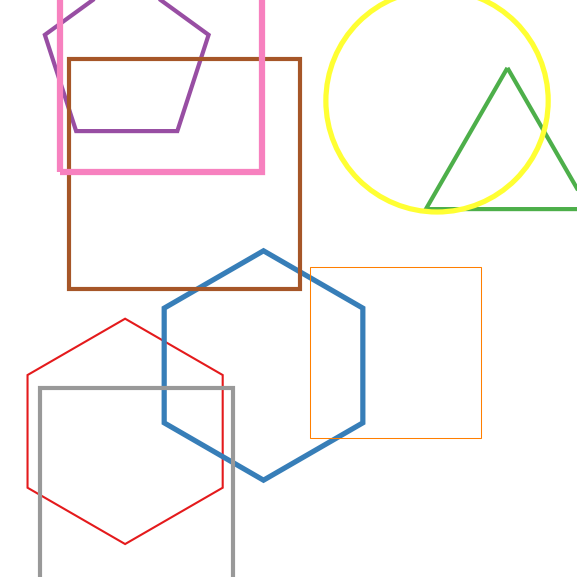[{"shape": "hexagon", "thickness": 1, "radius": 0.98, "center": [0.217, 0.252]}, {"shape": "hexagon", "thickness": 2.5, "radius": 0.99, "center": [0.456, 0.366]}, {"shape": "triangle", "thickness": 2, "radius": 0.81, "center": [0.879, 0.719]}, {"shape": "pentagon", "thickness": 2, "radius": 0.75, "center": [0.219, 0.893]}, {"shape": "square", "thickness": 0.5, "radius": 0.74, "center": [0.685, 0.389]}, {"shape": "circle", "thickness": 2.5, "radius": 0.96, "center": [0.757, 0.825]}, {"shape": "square", "thickness": 2, "radius": 1.0, "center": [0.319, 0.698]}, {"shape": "square", "thickness": 3, "radius": 0.87, "center": [0.278, 0.876]}, {"shape": "square", "thickness": 2, "radius": 0.83, "center": [0.236, 0.16]}]